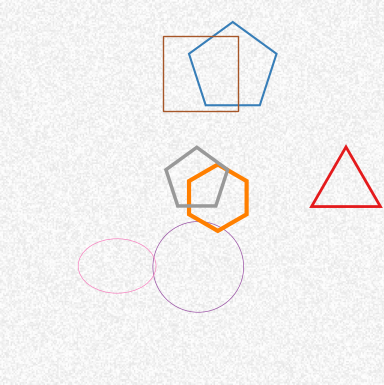[{"shape": "triangle", "thickness": 2, "radius": 0.52, "center": [0.899, 0.515]}, {"shape": "pentagon", "thickness": 1.5, "radius": 0.6, "center": [0.605, 0.823]}, {"shape": "circle", "thickness": 0.5, "radius": 0.59, "center": [0.515, 0.307]}, {"shape": "hexagon", "thickness": 3, "radius": 0.43, "center": [0.566, 0.487]}, {"shape": "square", "thickness": 1, "radius": 0.49, "center": [0.521, 0.808]}, {"shape": "oval", "thickness": 0.5, "radius": 0.51, "center": [0.304, 0.309]}, {"shape": "pentagon", "thickness": 2.5, "radius": 0.42, "center": [0.511, 0.533]}]